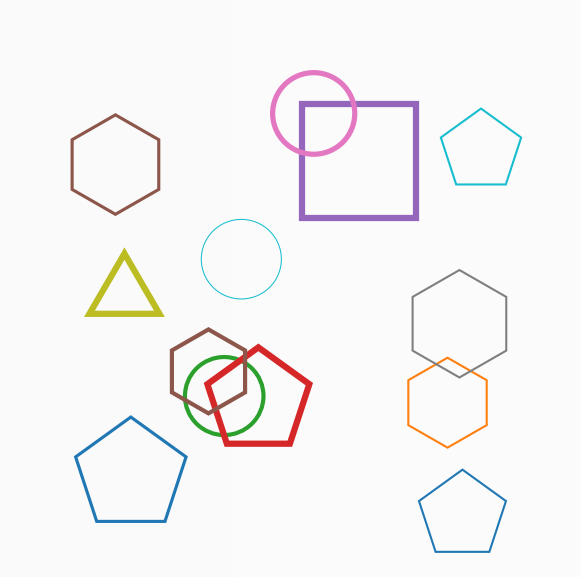[{"shape": "pentagon", "thickness": 1, "radius": 0.39, "center": [0.796, 0.107]}, {"shape": "pentagon", "thickness": 1.5, "radius": 0.5, "center": [0.225, 0.177]}, {"shape": "hexagon", "thickness": 1, "radius": 0.39, "center": [0.77, 0.302]}, {"shape": "circle", "thickness": 2, "radius": 0.34, "center": [0.386, 0.313]}, {"shape": "pentagon", "thickness": 3, "radius": 0.46, "center": [0.444, 0.305]}, {"shape": "square", "thickness": 3, "radius": 0.49, "center": [0.618, 0.72]}, {"shape": "hexagon", "thickness": 2, "radius": 0.36, "center": [0.359, 0.356]}, {"shape": "hexagon", "thickness": 1.5, "radius": 0.43, "center": [0.199, 0.714]}, {"shape": "circle", "thickness": 2.5, "radius": 0.35, "center": [0.54, 0.803]}, {"shape": "hexagon", "thickness": 1, "radius": 0.47, "center": [0.79, 0.439]}, {"shape": "triangle", "thickness": 3, "radius": 0.35, "center": [0.214, 0.491]}, {"shape": "pentagon", "thickness": 1, "radius": 0.36, "center": [0.828, 0.739]}, {"shape": "circle", "thickness": 0.5, "radius": 0.34, "center": [0.415, 0.55]}]